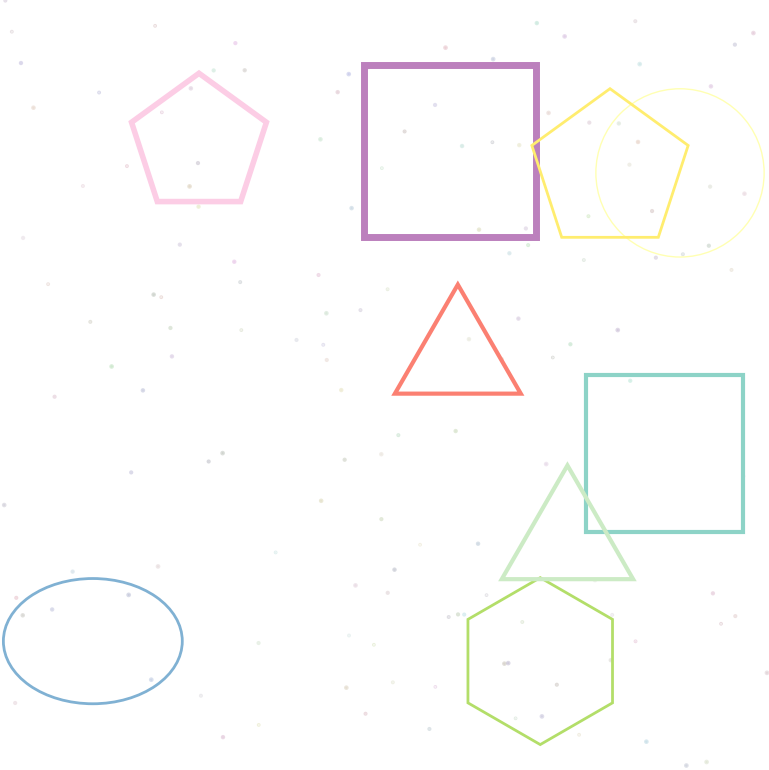[{"shape": "square", "thickness": 1.5, "radius": 0.51, "center": [0.863, 0.411]}, {"shape": "circle", "thickness": 0.5, "radius": 0.55, "center": [0.883, 0.775]}, {"shape": "triangle", "thickness": 1.5, "radius": 0.47, "center": [0.595, 0.536]}, {"shape": "oval", "thickness": 1, "radius": 0.58, "center": [0.121, 0.167]}, {"shape": "hexagon", "thickness": 1, "radius": 0.54, "center": [0.702, 0.141]}, {"shape": "pentagon", "thickness": 2, "radius": 0.46, "center": [0.258, 0.813]}, {"shape": "square", "thickness": 2.5, "radius": 0.56, "center": [0.584, 0.804]}, {"shape": "triangle", "thickness": 1.5, "radius": 0.49, "center": [0.737, 0.297]}, {"shape": "pentagon", "thickness": 1, "radius": 0.53, "center": [0.792, 0.778]}]